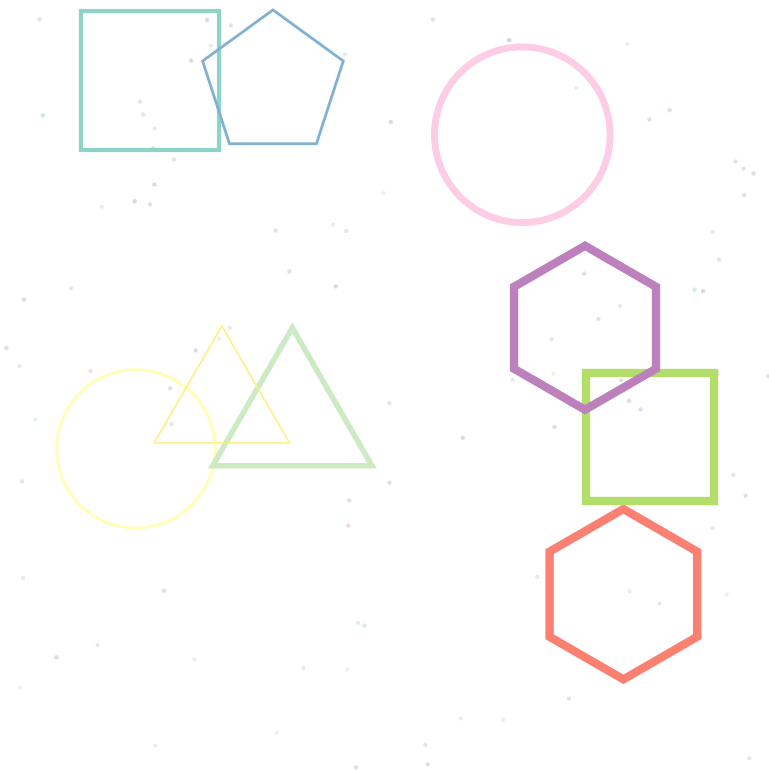[{"shape": "square", "thickness": 1.5, "radius": 0.45, "center": [0.194, 0.895]}, {"shape": "circle", "thickness": 1, "radius": 0.51, "center": [0.176, 0.417]}, {"shape": "hexagon", "thickness": 3, "radius": 0.55, "center": [0.81, 0.228]}, {"shape": "pentagon", "thickness": 1, "radius": 0.48, "center": [0.354, 0.891]}, {"shape": "square", "thickness": 3, "radius": 0.41, "center": [0.844, 0.433]}, {"shape": "circle", "thickness": 2.5, "radius": 0.57, "center": [0.678, 0.825]}, {"shape": "hexagon", "thickness": 3, "radius": 0.53, "center": [0.76, 0.574]}, {"shape": "triangle", "thickness": 2, "radius": 0.6, "center": [0.38, 0.455]}, {"shape": "triangle", "thickness": 0.5, "radius": 0.51, "center": [0.288, 0.475]}]